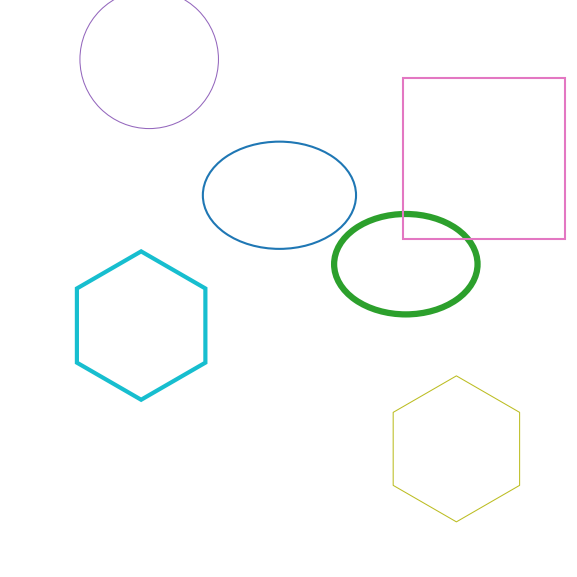[{"shape": "oval", "thickness": 1, "radius": 0.66, "center": [0.484, 0.661]}, {"shape": "oval", "thickness": 3, "radius": 0.62, "center": [0.703, 0.542]}, {"shape": "circle", "thickness": 0.5, "radius": 0.6, "center": [0.258, 0.896]}, {"shape": "square", "thickness": 1, "radius": 0.7, "center": [0.838, 0.724]}, {"shape": "hexagon", "thickness": 0.5, "radius": 0.63, "center": [0.79, 0.222]}, {"shape": "hexagon", "thickness": 2, "radius": 0.64, "center": [0.244, 0.435]}]